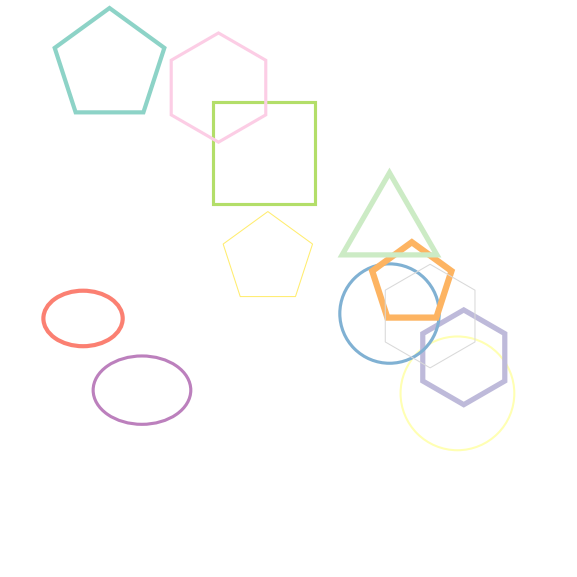[{"shape": "pentagon", "thickness": 2, "radius": 0.5, "center": [0.19, 0.885]}, {"shape": "circle", "thickness": 1, "radius": 0.49, "center": [0.792, 0.318]}, {"shape": "hexagon", "thickness": 2.5, "radius": 0.41, "center": [0.803, 0.38]}, {"shape": "oval", "thickness": 2, "radius": 0.34, "center": [0.144, 0.448]}, {"shape": "circle", "thickness": 1.5, "radius": 0.43, "center": [0.674, 0.456]}, {"shape": "pentagon", "thickness": 3, "radius": 0.36, "center": [0.713, 0.508]}, {"shape": "square", "thickness": 1.5, "radius": 0.44, "center": [0.457, 0.735]}, {"shape": "hexagon", "thickness": 1.5, "radius": 0.47, "center": [0.378, 0.847]}, {"shape": "hexagon", "thickness": 0.5, "radius": 0.45, "center": [0.745, 0.452]}, {"shape": "oval", "thickness": 1.5, "radius": 0.42, "center": [0.246, 0.324]}, {"shape": "triangle", "thickness": 2.5, "radius": 0.47, "center": [0.674, 0.605]}, {"shape": "pentagon", "thickness": 0.5, "radius": 0.41, "center": [0.464, 0.551]}]